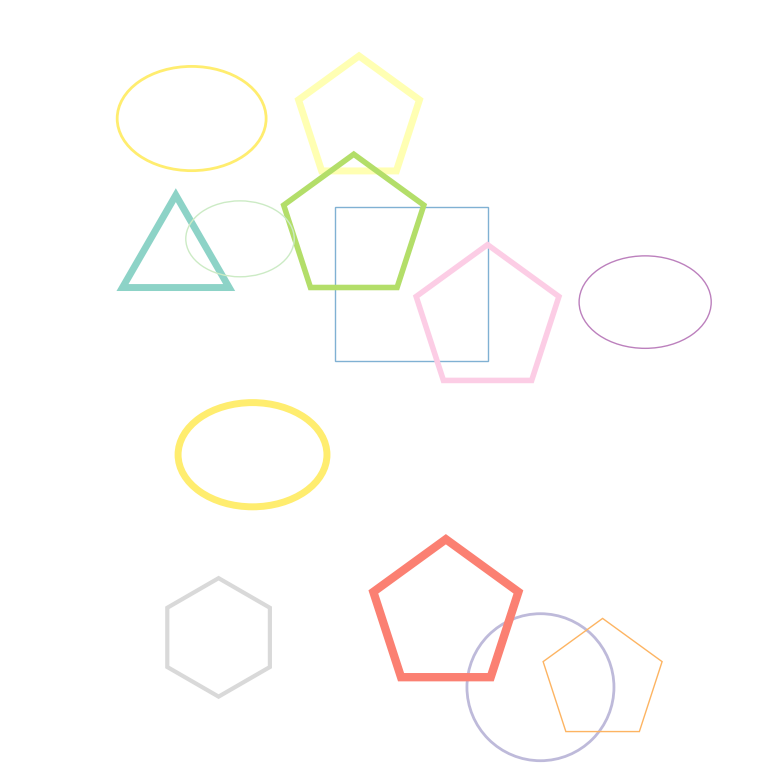[{"shape": "triangle", "thickness": 2.5, "radius": 0.4, "center": [0.228, 0.667]}, {"shape": "pentagon", "thickness": 2.5, "radius": 0.41, "center": [0.466, 0.845]}, {"shape": "circle", "thickness": 1, "radius": 0.48, "center": [0.702, 0.108]}, {"shape": "pentagon", "thickness": 3, "radius": 0.5, "center": [0.579, 0.201]}, {"shape": "square", "thickness": 0.5, "radius": 0.5, "center": [0.535, 0.631]}, {"shape": "pentagon", "thickness": 0.5, "radius": 0.41, "center": [0.783, 0.116]}, {"shape": "pentagon", "thickness": 2, "radius": 0.48, "center": [0.459, 0.704]}, {"shape": "pentagon", "thickness": 2, "radius": 0.49, "center": [0.633, 0.585]}, {"shape": "hexagon", "thickness": 1.5, "radius": 0.38, "center": [0.284, 0.172]}, {"shape": "oval", "thickness": 0.5, "radius": 0.43, "center": [0.838, 0.608]}, {"shape": "oval", "thickness": 0.5, "radius": 0.35, "center": [0.312, 0.69]}, {"shape": "oval", "thickness": 1, "radius": 0.48, "center": [0.249, 0.846]}, {"shape": "oval", "thickness": 2.5, "radius": 0.48, "center": [0.328, 0.409]}]